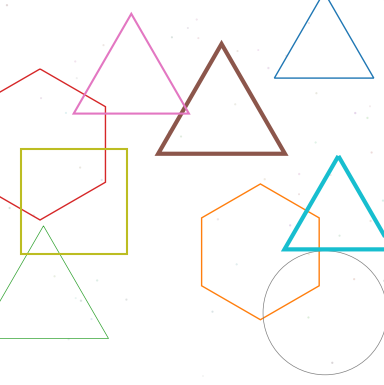[{"shape": "triangle", "thickness": 1, "radius": 0.75, "center": [0.842, 0.872]}, {"shape": "hexagon", "thickness": 1, "radius": 0.88, "center": [0.676, 0.346]}, {"shape": "triangle", "thickness": 0.5, "radius": 0.98, "center": [0.113, 0.218]}, {"shape": "hexagon", "thickness": 1, "radius": 0.98, "center": [0.104, 0.625]}, {"shape": "triangle", "thickness": 3, "radius": 0.95, "center": [0.575, 0.696]}, {"shape": "triangle", "thickness": 1.5, "radius": 0.86, "center": [0.341, 0.791]}, {"shape": "circle", "thickness": 0.5, "radius": 0.81, "center": [0.844, 0.188]}, {"shape": "square", "thickness": 1.5, "radius": 0.69, "center": [0.192, 0.476]}, {"shape": "triangle", "thickness": 3, "radius": 0.81, "center": [0.879, 0.433]}]